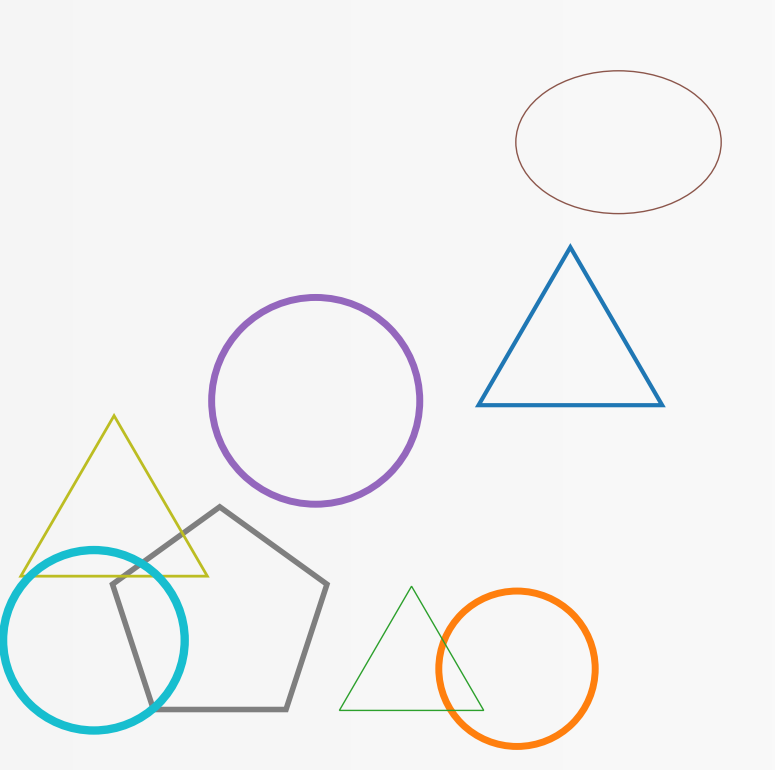[{"shape": "triangle", "thickness": 1.5, "radius": 0.68, "center": [0.736, 0.542]}, {"shape": "circle", "thickness": 2.5, "radius": 0.5, "center": [0.667, 0.131]}, {"shape": "triangle", "thickness": 0.5, "radius": 0.54, "center": [0.531, 0.131]}, {"shape": "circle", "thickness": 2.5, "radius": 0.67, "center": [0.407, 0.479]}, {"shape": "oval", "thickness": 0.5, "radius": 0.66, "center": [0.798, 0.815]}, {"shape": "pentagon", "thickness": 2, "radius": 0.73, "center": [0.284, 0.196]}, {"shape": "triangle", "thickness": 1, "radius": 0.69, "center": [0.147, 0.321]}, {"shape": "circle", "thickness": 3, "radius": 0.59, "center": [0.121, 0.168]}]